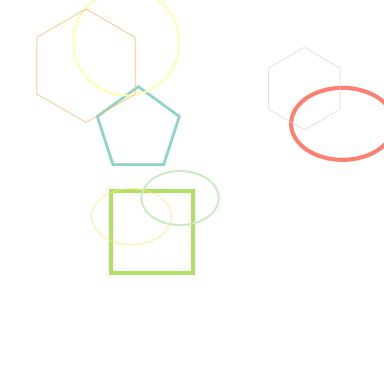[{"shape": "pentagon", "thickness": 2, "radius": 0.56, "center": [0.359, 0.663]}, {"shape": "circle", "thickness": 1.5, "radius": 0.69, "center": [0.328, 0.89]}, {"shape": "oval", "thickness": 3, "radius": 0.67, "center": [0.89, 0.678]}, {"shape": "hexagon", "thickness": 0.5, "radius": 0.74, "center": [0.223, 0.829]}, {"shape": "square", "thickness": 3, "radius": 0.53, "center": [0.394, 0.398]}, {"shape": "hexagon", "thickness": 0.5, "radius": 0.54, "center": [0.79, 0.77]}, {"shape": "oval", "thickness": 1.5, "radius": 0.5, "center": [0.468, 0.486]}, {"shape": "oval", "thickness": 0.5, "radius": 0.52, "center": [0.342, 0.437]}]